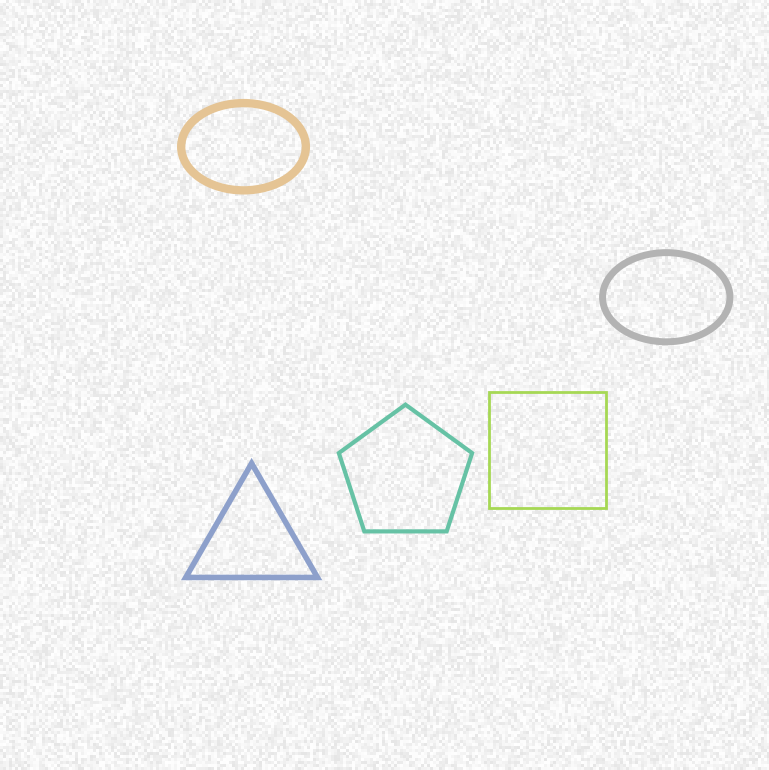[{"shape": "pentagon", "thickness": 1.5, "radius": 0.45, "center": [0.527, 0.383]}, {"shape": "triangle", "thickness": 2, "radius": 0.49, "center": [0.327, 0.299]}, {"shape": "square", "thickness": 1, "radius": 0.38, "center": [0.711, 0.416]}, {"shape": "oval", "thickness": 3, "radius": 0.4, "center": [0.316, 0.809]}, {"shape": "oval", "thickness": 2.5, "radius": 0.41, "center": [0.865, 0.614]}]